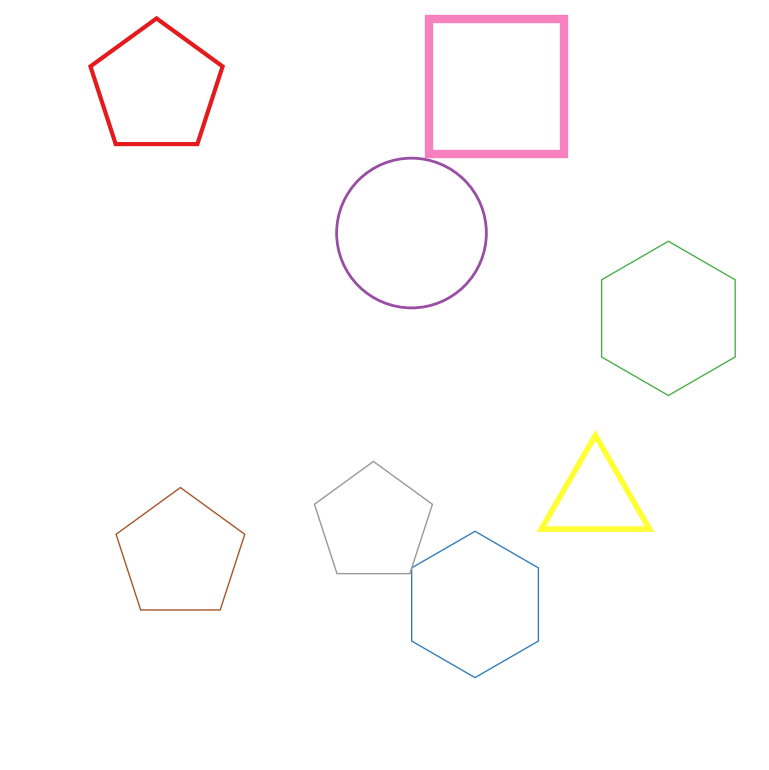[{"shape": "pentagon", "thickness": 1.5, "radius": 0.45, "center": [0.203, 0.886]}, {"shape": "hexagon", "thickness": 0.5, "radius": 0.48, "center": [0.617, 0.215]}, {"shape": "hexagon", "thickness": 0.5, "radius": 0.5, "center": [0.868, 0.587]}, {"shape": "circle", "thickness": 1, "radius": 0.49, "center": [0.534, 0.697]}, {"shape": "triangle", "thickness": 2, "radius": 0.41, "center": [0.773, 0.353]}, {"shape": "pentagon", "thickness": 0.5, "radius": 0.44, "center": [0.234, 0.279]}, {"shape": "square", "thickness": 3, "radius": 0.44, "center": [0.645, 0.887]}, {"shape": "pentagon", "thickness": 0.5, "radius": 0.4, "center": [0.485, 0.32]}]